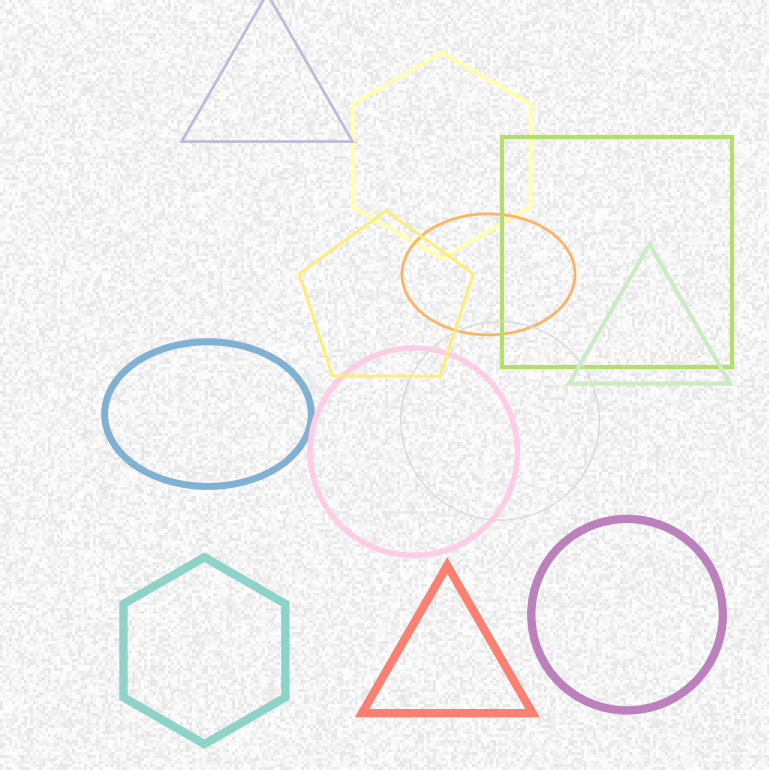[{"shape": "hexagon", "thickness": 3, "radius": 0.61, "center": [0.265, 0.155]}, {"shape": "hexagon", "thickness": 1.5, "radius": 0.67, "center": [0.574, 0.798]}, {"shape": "triangle", "thickness": 1, "radius": 0.64, "center": [0.347, 0.88]}, {"shape": "triangle", "thickness": 3, "radius": 0.64, "center": [0.581, 0.138]}, {"shape": "oval", "thickness": 2.5, "radius": 0.67, "center": [0.27, 0.462]}, {"shape": "oval", "thickness": 1, "radius": 0.56, "center": [0.634, 0.644]}, {"shape": "square", "thickness": 1.5, "radius": 0.75, "center": [0.801, 0.673]}, {"shape": "circle", "thickness": 2, "radius": 0.67, "center": [0.537, 0.413]}, {"shape": "circle", "thickness": 0.5, "radius": 0.64, "center": [0.649, 0.453]}, {"shape": "circle", "thickness": 3, "radius": 0.62, "center": [0.814, 0.202]}, {"shape": "triangle", "thickness": 1.5, "radius": 0.6, "center": [0.844, 0.562]}, {"shape": "pentagon", "thickness": 1, "radius": 0.59, "center": [0.502, 0.608]}]